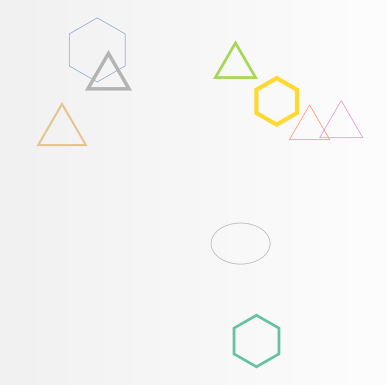[{"shape": "hexagon", "thickness": 2, "radius": 0.33, "center": [0.662, 0.114]}, {"shape": "triangle", "thickness": 0.5, "radius": 0.3, "center": [0.799, 0.667]}, {"shape": "hexagon", "thickness": 0.5, "radius": 0.42, "center": [0.251, 0.87]}, {"shape": "triangle", "thickness": 0.5, "radius": 0.32, "center": [0.881, 0.674]}, {"shape": "triangle", "thickness": 2, "radius": 0.3, "center": [0.608, 0.829]}, {"shape": "hexagon", "thickness": 3, "radius": 0.3, "center": [0.714, 0.737]}, {"shape": "triangle", "thickness": 1.5, "radius": 0.36, "center": [0.16, 0.659]}, {"shape": "oval", "thickness": 0.5, "radius": 0.38, "center": [0.621, 0.367]}, {"shape": "triangle", "thickness": 2.5, "radius": 0.31, "center": [0.28, 0.8]}]